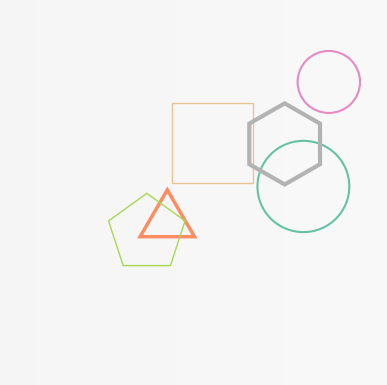[{"shape": "circle", "thickness": 1.5, "radius": 0.59, "center": [0.783, 0.516]}, {"shape": "triangle", "thickness": 2.5, "radius": 0.41, "center": [0.432, 0.426]}, {"shape": "circle", "thickness": 1.5, "radius": 0.4, "center": [0.849, 0.787]}, {"shape": "pentagon", "thickness": 1, "radius": 0.52, "center": [0.379, 0.394]}, {"shape": "square", "thickness": 1, "radius": 0.52, "center": [0.549, 0.628]}, {"shape": "hexagon", "thickness": 3, "radius": 0.53, "center": [0.735, 0.626]}]